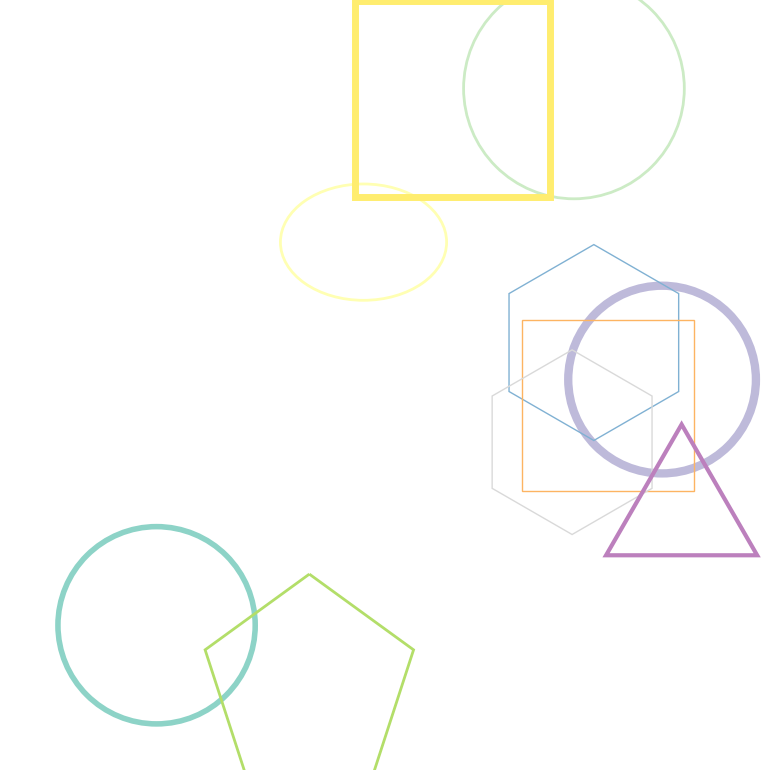[{"shape": "circle", "thickness": 2, "radius": 0.64, "center": [0.203, 0.188]}, {"shape": "oval", "thickness": 1, "radius": 0.54, "center": [0.472, 0.686]}, {"shape": "circle", "thickness": 3, "radius": 0.61, "center": [0.86, 0.507]}, {"shape": "hexagon", "thickness": 0.5, "radius": 0.64, "center": [0.771, 0.555]}, {"shape": "square", "thickness": 0.5, "radius": 0.56, "center": [0.79, 0.474]}, {"shape": "pentagon", "thickness": 1, "radius": 0.71, "center": [0.402, 0.112]}, {"shape": "hexagon", "thickness": 0.5, "radius": 0.6, "center": [0.743, 0.426]}, {"shape": "triangle", "thickness": 1.5, "radius": 0.57, "center": [0.885, 0.336]}, {"shape": "circle", "thickness": 1, "radius": 0.72, "center": [0.745, 0.885]}, {"shape": "square", "thickness": 2.5, "radius": 0.63, "center": [0.588, 0.871]}]